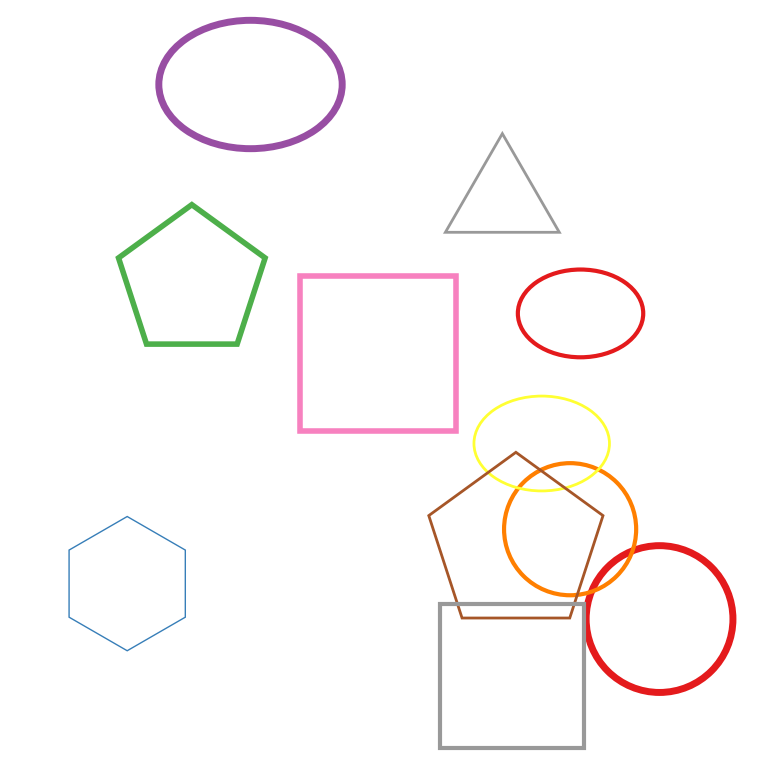[{"shape": "oval", "thickness": 1.5, "radius": 0.41, "center": [0.754, 0.593]}, {"shape": "circle", "thickness": 2.5, "radius": 0.48, "center": [0.857, 0.196]}, {"shape": "hexagon", "thickness": 0.5, "radius": 0.44, "center": [0.165, 0.242]}, {"shape": "pentagon", "thickness": 2, "radius": 0.5, "center": [0.249, 0.634]}, {"shape": "oval", "thickness": 2.5, "radius": 0.6, "center": [0.325, 0.89]}, {"shape": "circle", "thickness": 1.5, "radius": 0.43, "center": [0.74, 0.313]}, {"shape": "oval", "thickness": 1, "radius": 0.44, "center": [0.704, 0.424]}, {"shape": "pentagon", "thickness": 1, "radius": 0.59, "center": [0.67, 0.294]}, {"shape": "square", "thickness": 2, "radius": 0.51, "center": [0.491, 0.541]}, {"shape": "square", "thickness": 1.5, "radius": 0.47, "center": [0.665, 0.122]}, {"shape": "triangle", "thickness": 1, "radius": 0.43, "center": [0.652, 0.741]}]